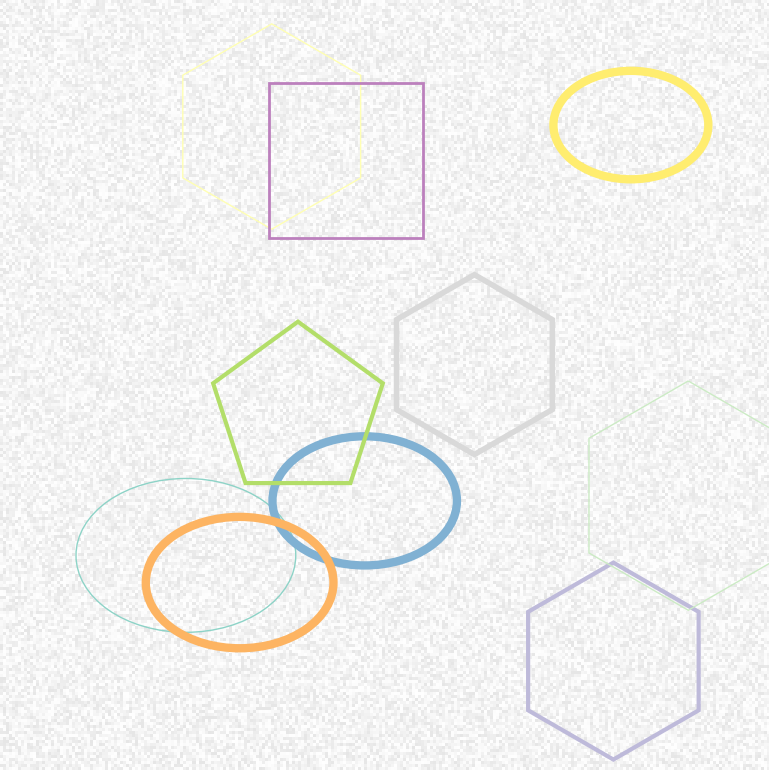[{"shape": "oval", "thickness": 0.5, "radius": 0.71, "center": [0.241, 0.279]}, {"shape": "hexagon", "thickness": 0.5, "radius": 0.67, "center": [0.353, 0.836]}, {"shape": "hexagon", "thickness": 1.5, "radius": 0.64, "center": [0.797, 0.141]}, {"shape": "oval", "thickness": 3, "radius": 0.6, "center": [0.474, 0.35]}, {"shape": "oval", "thickness": 3, "radius": 0.61, "center": [0.311, 0.243]}, {"shape": "pentagon", "thickness": 1.5, "radius": 0.58, "center": [0.387, 0.466]}, {"shape": "hexagon", "thickness": 2, "radius": 0.58, "center": [0.616, 0.526]}, {"shape": "square", "thickness": 1, "radius": 0.5, "center": [0.449, 0.791]}, {"shape": "hexagon", "thickness": 0.5, "radius": 0.74, "center": [0.894, 0.356]}, {"shape": "oval", "thickness": 3, "radius": 0.5, "center": [0.819, 0.838]}]